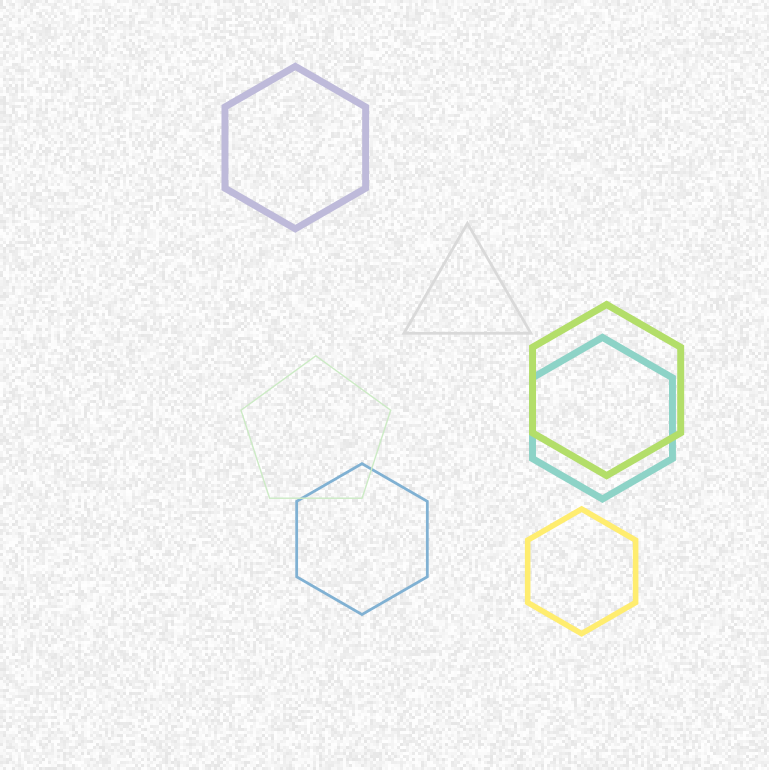[{"shape": "hexagon", "thickness": 2.5, "radius": 0.52, "center": [0.782, 0.457]}, {"shape": "hexagon", "thickness": 2.5, "radius": 0.53, "center": [0.384, 0.808]}, {"shape": "hexagon", "thickness": 1, "radius": 0.49, "center": [0.47, 0.3]}, {"shape": "hexagon", "thickness": 2.5, "radius": 0.56, "center": [0.788, 0.493]}, {"shape": "triangle", "thickness": 1, "radius": 0.48, "center": [0.607, 0.615]}, {"shape": "pentagon", "thickness": 0.5, "radius": 0.51, "center": [0.41, 0.436]}, {"shape": "hexagon", "thickness": 2, "radius": 0.4, "center": [0.755, 0.258]}]